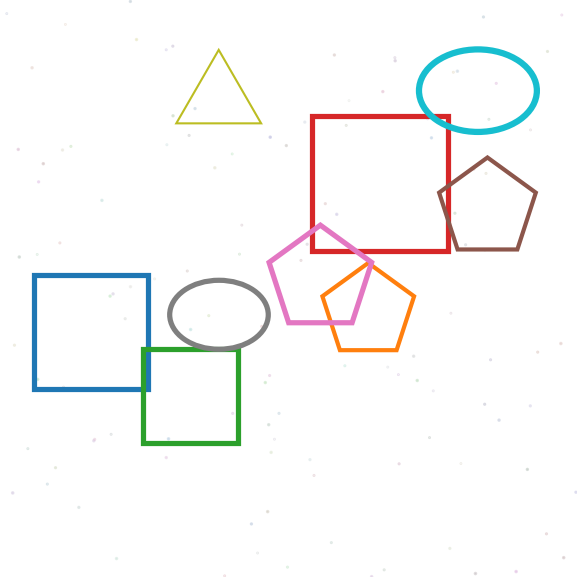[{"shape": "square", "thickness": 2.5, "radius": 0.49, "center": [0.157, 0.425]}, {"shape": "pentagon", "thickness": 2, "radius": 0.42, "center": [0.638, 0.46]}, {"shape": "square", "thickness": 2.5, "radius": 0.41, "center": [0.33, 0.313]}, {"shape": "square", "thickness": 2.5, "radius": 0.58, "center": [0.658, 0.682]}, {"shape": "pentagon", "thickness": 2, "radius": 0.44, "center": [0.844, 0.638]}, {"shape": "pentagon", "thickness": 2.5, "radius": 0.47, "center": [0.555, 0.516]}, {"shape": "oval", "thickness": 2.5, "radius": 0.43, "center": [0.379, 0.454]}, {"shape": "triangle", "thickness": 1, "radius": 0.42, "center": [0.379, 0.828]}, {"shape": "oval", "thickness": 3, "radius": 0.51, "center": [0.828, 0.842]}]